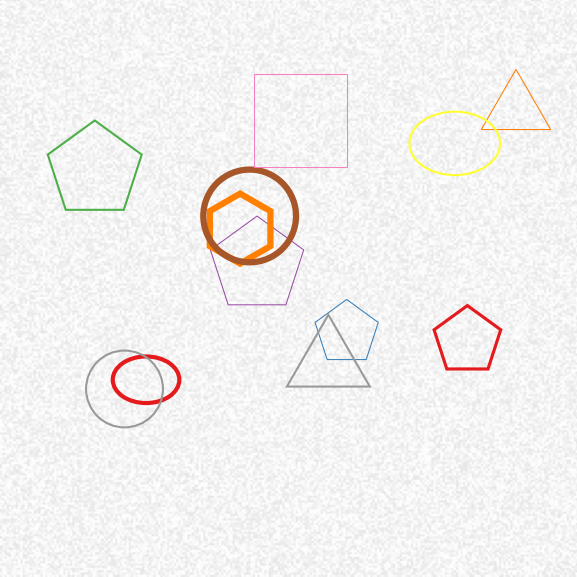[{"shape": "pentagon", "thickness": 1.5, "radius": 0.3, "center": [0.809, 0.409]}, {"shape": "oval", "thickness": 2, "radius": 0.29, "center": [0.253, 0.342]}, {"shape": "pentagon", "thickness": 0.5, "radius": 0.29, "center": [0.6, 0.423]}, {"shape": "pentagon", "thickness": 1, "radius": 0.43, "center": [0.164, 0.705]}, {"shape": "pentagon", "thickness": 0.5, "radius": 0.42, "center": [0.445, 0.54]}, {"shape": "hexagon", "thickness": 3, "radius": 0.3, "center": [0.416, 0.603]}, {"shape": "triangle", "thickness": 0.5, "radius": 0.35, "center": [0.894, 0.81]}, {"shape": "oval", "thickness": 1, "radius": 0.39, "center": [0.787, 0.751]}, {"shape": "circle", "thickness": 3, "radius": 0.4, "center": [0.432, 0.625]}, {"shape": "square", "thickness": 0.5, "radius": 0.4, "center": [0.52, 0.79]}, {"shape": "circle", "thickness": 1, "radius": 0.33, "center": [0.216, 0.326]}, {"shape": "triangle", "thickness": 1, "radius": 0.41, "center": [0.569, 0.371]}]